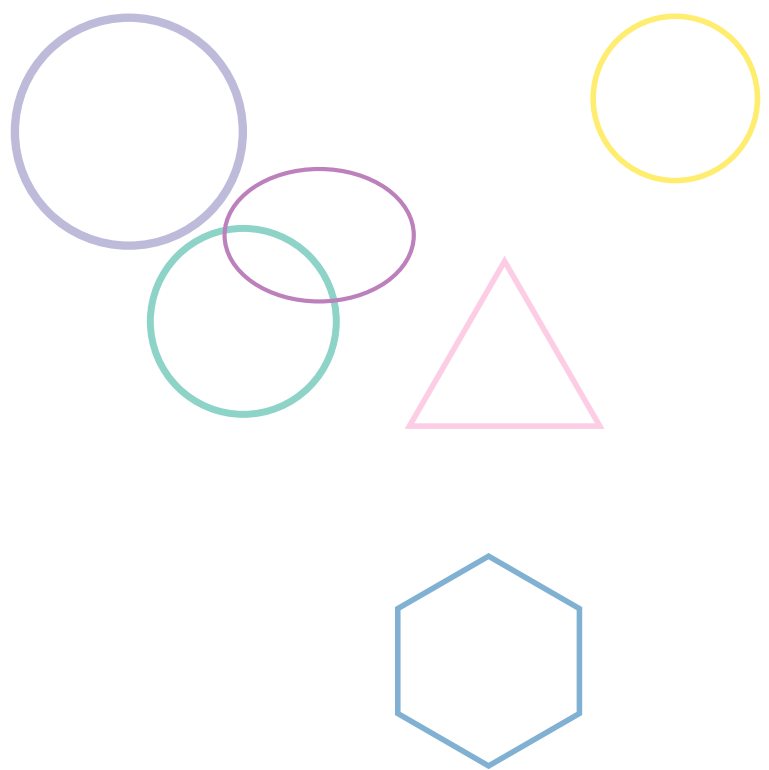[{"shape": "circle", "thickness": 2.5, "radius": 0.6, "center": [0.316, 0.583]}, {"shape": "circle", "thickness": 3, "radius": 0.74, "center": [0.167, 0.829]}, {"shape": "hexagon", "thickness": 2, "radius": 0.68, "center": [0.635, 0.141]}, {"shape": "triangle", "thickness": 2, "radius": 0.71, "center": [0.655, 0.518]}, {"shape": "oval", "thickness": 1.5, "radius": 0.61, "center": [0.415, 0.695]}, {"shape": "circle", "thickness": 2, "radius": 0.53, "center": [0.877, 0.872]}]